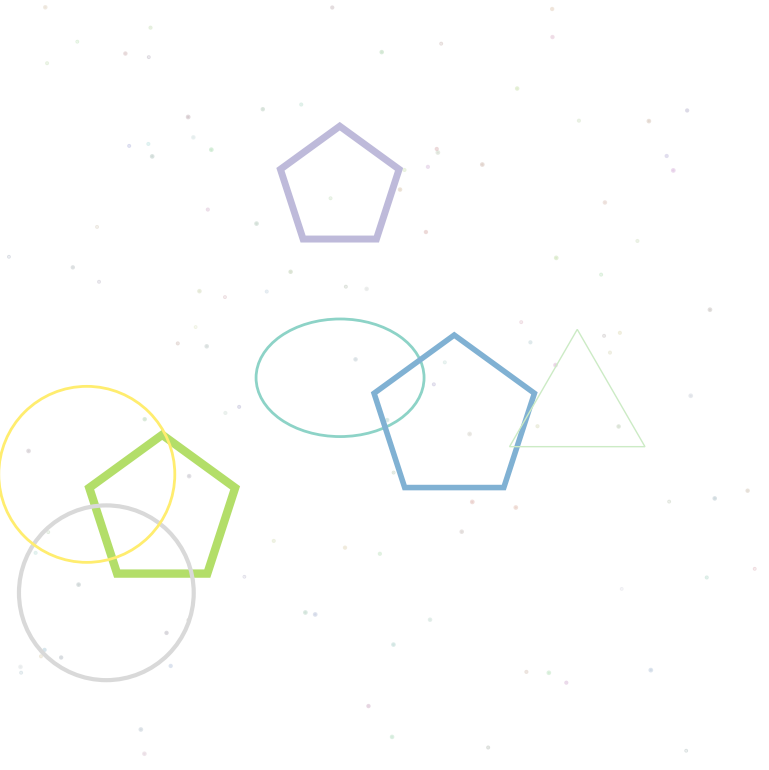[{"shape": "oval", "thickness": 1, "radius": 0.55, "center": [0.442, 0.509]}, {"shape": "pentagon", "thickness": 2.5, "radius": 0.41, "center": [0.441, 0.755]}, {"shape": "pentagon", "thickness": 2, "radius": 0.55, "center": [0.59, 0.455]}, {"shape": "pentagon", "thickness": 3, "radius": 0.5, "center": [0.211, 0.336]}, {"shape": "circle", "thickness": 1.5, "radius": 0.57, "center": [0.138, 0.23]}, {"shape": "triangle", "thickness": 0.5, "radius": 0.51, "center": [0.75, 0.471]}, {"shape": "circle", "thickness": 1, "radius": 0.57, "center": [0.113, 0.384]}]